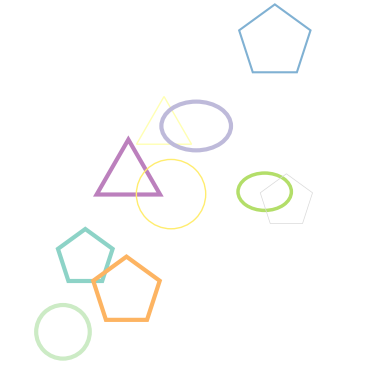[{"shape": "pentagon", "thickness": 3, "radius": 0.37, "center": [0.222, 0.331]}, {"shape": "triangle", "thickness": 1, "radius": 0.41, "center": [0.426, 0.667]}, {"shape": "oval", "thickness": 3, "radius": 0.45, "center": [0.51, 0.673]}, {"shape": "pentagon", "thickness": 1.5, "radius": 0.49, "center": [0.714, 0.891]}, {"shape": "pentagon", "thickness": 3, "radius": 0.45, "center": [0.329, 0.243]}, {"shape": "oval", "thickness": 2.5, "radius": 0.35, "center": [0.687, 0.502]}, {"shape": "pentagon", "thickness": 0.5, "radius": 0.36, "center": [0.744, 0.477]}, {"shape": "triangle", "thickness": 3, "radius": 0.48, "center": [0.333, 0.542]}, {"shape": "circle", "thickness": 3, "radius": 0.35, "center": [0.164, 0.138]}, {"shape": "circle", "thickness": 1, "radius": 0.45, "center": [0.444, 0.496]}]